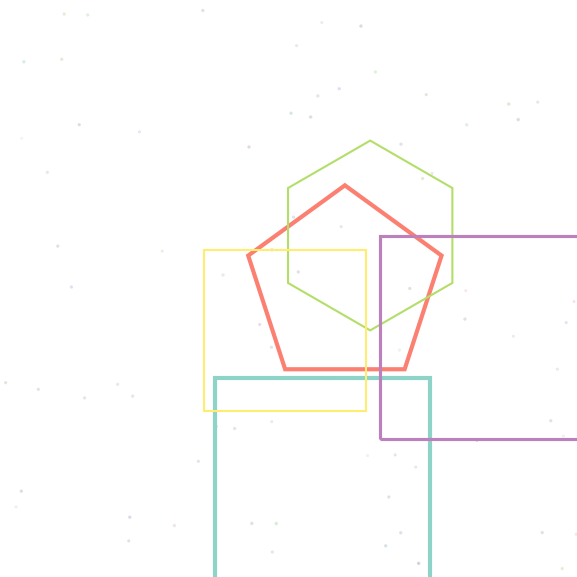[{"shape": "square", "thickness": 2, "radius": 0.93, "center": [0.559, 0.159]}, {"shape": "pentagon", "thickness": 2, "radius": 0.88, "center": [0.597, 0.502]}, {"shape": "hexagon", "thickness": 1, "radius": 0.82, "center": [0.641, 0.591]}, {"shape": "square", "thickness": 1.5, "radius": 0.88, "center": [0.834, 0.415]}, {"shape": "square", "thickness": 1, "radius": 0.7, "center": [0.494, 0.427]}]